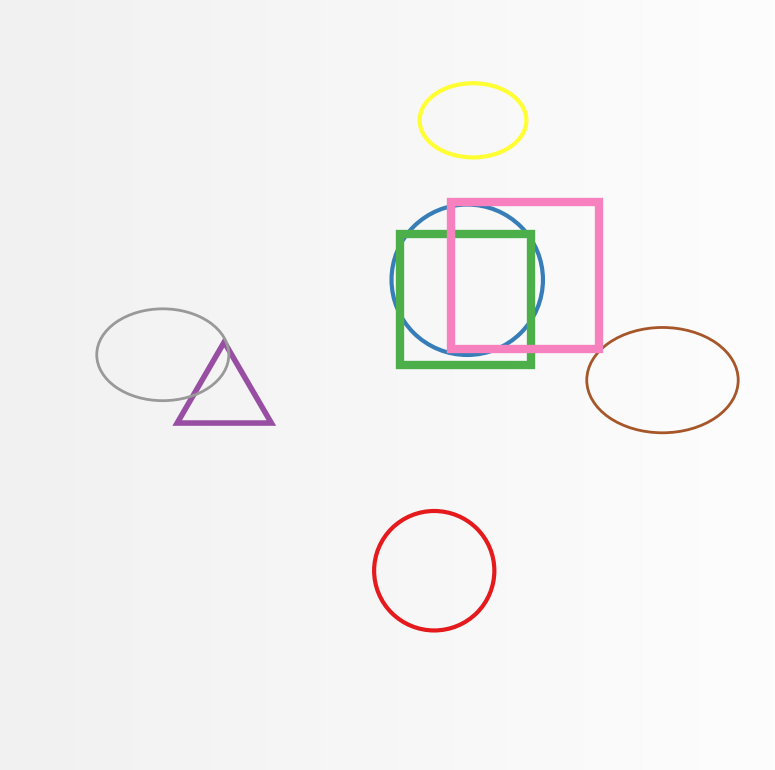[{"shape": "circle", "thickness": 1.5, "radius": 0.39, "center": [0.56, 0.259]}, {"shape": "circle", "thickness": 1.5, "radius": 0.49, "center": [0.603, 0.637]}, {"shape": "square", "thickness": 3, "radius": 0.42, "center": [0.601, 0.612]}, {"shape": "triangle", "thickness": 2, "radius": 0.35, "center": [0.289, 0.486]}, {"shape": "oval", "thickness": 1.5, "radius": 0.34, "center": [0.61, 0.844]}, {"shape": "oval", "thickness": 1, "radius": 0.49, "center": [0.855, 0.506]}, {"shape": "square", "thickness": 3, "radius": 0.48, "center": [0.677, 0.642]}, {"shape": "oval", "thickness": 1, "radius": 0.43, "center": [0.21, 0.539]}]